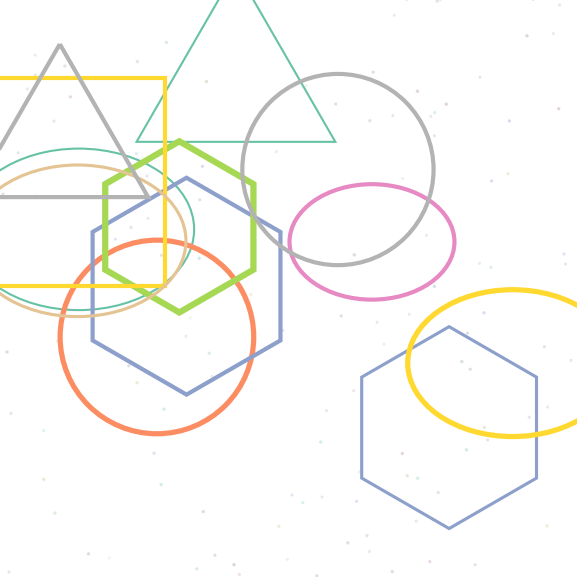[{"shape": "triangle", "thickness": 1, "radius": 0.99, "center": [0.409, 0.853]}, {"shape": "oval", "thickness": 1, "radius": 1.0, "center": [0.136, 0.602]}, {"shape": "circle", "thickness": 2.5, "radius": 0.84, "center": [0.272, 0.416]}, {"shape": "hexagon", "thickness": 2, "radius": 0.94, "center": [0.323, 0.504]}, {"shape": "hexagon", "thickness": 1.5, "radius": 0.87, "center": [0.778, 0.259]}, {"shape": "oval", "thickness": 2, "radius": 0.71, "center": [0.644, 0.58]}, {"shape": "hexagon", "thickness": 3, "radius": 0.74, "center": [0.311, 0.606]}, {"shape": "oval", "thickness": 2.5, "radius": 0.91, "center": [0.888, 0.37]}, {"shape": "square", "thickness": 2, "radius": 0.9, "center": [0.105, 0.684]}, {"shape": "oval", "thickness": 1.5, "radius": 0.94, "center": [0.134, 0.582]}, {"shape": "circle", "thickness": 2, "radius": 0.83, "center": [0.585, 0.706]}, {"shape": "triangle", "thickness": 2, "radius": 0.88, "center": [0.104, 0.746]}]